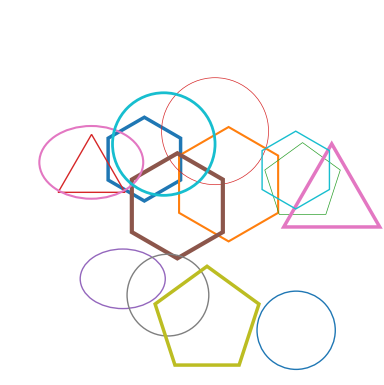[{"shape": "hexagon", "thickness": 2.5, "radius": 0.54, "center": [0.375, 0.587]}, {"shape": "circle", "thickness": 1, "radius": 0.51, "center": [0.769, 0.142]}, {"shape": "hexagon", "thickness": 1.5, "radius": 0.74, "center": [0.594, 0.522]}, {"shape": "pentagon", "thickness": 0.5, "radius": 0.52, "center": [0.786, 0.527]}, {"shape": "triangle", "thickness": 1, "radius": 0.5, "center": [0.238, 0.551]}, {"shape": "circle", "thickness": 0.5, "radius": 0.69, "center": [0.559, 0.659]}, {"shape": "oval", "thickness": 1, "radius": 0.55, "center": [0.319, 0.276]}, {"shape": "hexagon", "thickness": 3, "radius": 0.68, "center": [0.461, 0.465]}, {"shape": "triangle", "thickness": 2.5, "radius": 0.72, "center": [0.862, 0.482]}, {"shape": "oval", "thickness": 1.5, "radius": 0.67, "center": [0.237, 0.578]}, {"shape": "circle", "thickness": 1, "radius": 0.53, "center": [0.436, 0.234]}, {"shape": "pentagon", "thickness": 2.5, "radius": 0.71, "center": [0.538, 0.166]}, {"shape": "hexagon", "thickness": 1, "radius": 0.5, "center": [0.768, 0.558]}, {"shape": "circle", "thickness": 2, "radius": 0.67, "center": [0.425, 0.626]}]